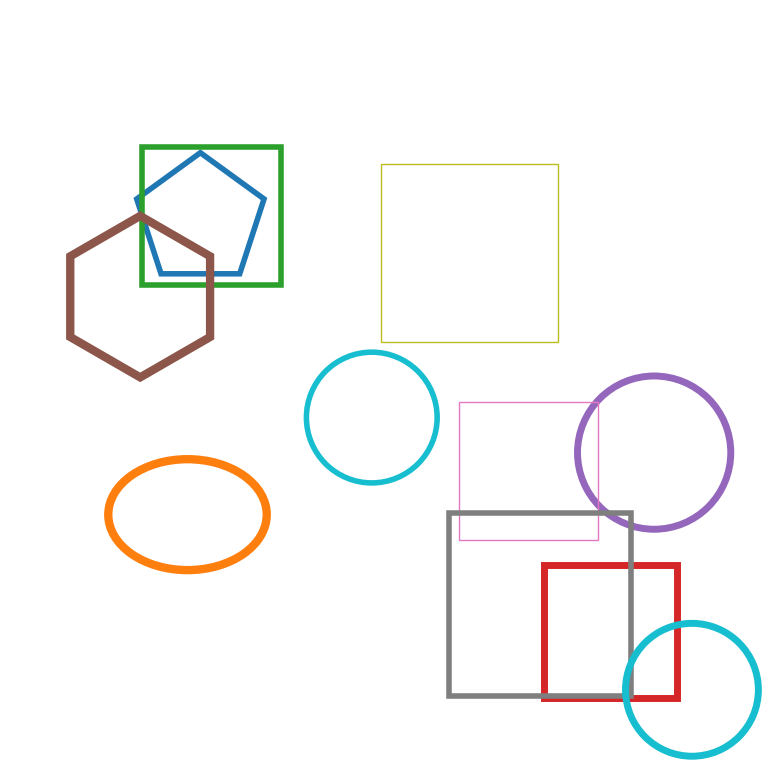[{"shape": "pentagon", "thickness": 2, "radius": 0.43, "center": [0.26, 0.715]}, {"shape": "oval", "thickness": 3, "radius": 0.51, "center": [0.244, 0.332]}, {"shape": "square", "thickness": 2, "radius": 0.45, "center": [0.275, 0.719]}, {"shape": "square", "thickness": 2.5, "radius": 0.43, "center": [0.792, 0.18]}, {"shape": "circle", "thickness": 2.5, "radius": 0.5, "center": [0.85, 0.412]}, {"shape": "hexagon", "thickness": 3, "radius": 0.52, "center": [0.182, 0.615]}, {"shape": "square", "thickness": 0.5, "radius": 0.45, "center": [0.687, 0.388]}, {"shape": "square", "thickness": 2, "radius": 0.59, "center": [0.701, 0.215]}, {"shape": "square", "thickness": 0.5, "radius": 0.58, "center": [0.61, 0.671]}, {"shape": "circle", "thickness": 2.5, "radius": 0.43, "center": [0.899, 0.104]}, {"shape": "circle", "thickness": 2, "radius": 0.42, "center": [0.483, 0.458]}]